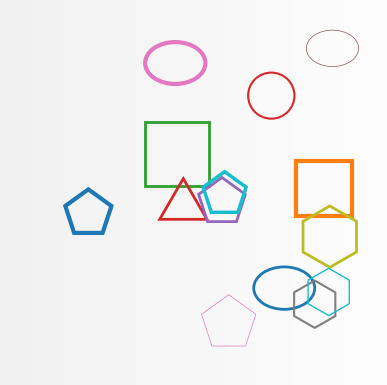[{"shape": "oval", "thickness": 2, "radius": 0.39, "center": [0.734, 0.252]}, {"shape": "pentagon", "thickness": 3, "radius": 0.31, "center": [0.228, 0.446]}, {"shape": "square", "thickness": 3, "radius": 0.36, "center": [0.835, 0.51]}, {"shape": "square", "thickness": 2, "radius": 0.41, "center": [0.457, 0.6]}, {"shape": "circle", "thickness": 1.5, "radius": 0.3, "center": [0.7, 0.752]}, {"shape": "triangle", "thickness": 2, "radius": 0.35, "center": [0.473, 0.466]}, {"shape": "pentagon", "thickness": 2, "radius": 0.32, "center": [0.573, 0.476]}, {"shape": "oval", "thickness": 0.5, "radius": 0.34, "center": [0.858, 0.874]}, {"shape": "pentagon", "thickness": 0.5, "radius": 0.37, "center": [0.59, 0.161]}, {"shape": "oval", "thickness": 3, "radius": 0.39, "center": [0.452, 0.836]}, {"shape": "hexagon", "thickness": 1.5, "radius": 0.31, "center": [0.812, 0.21]}, {"shape": "hexagon", "thickness": 2, "radius": 0.4, "center": [0.851, 0.385]}, {"shape": "hexagon", "thickness": 1, "radius": 0.31, "center": [0.848, 0.242]}, {"shape": "pentagon", "thickness": 2.5, "radius": 0.29, "center": [0.58, 0.496]}]